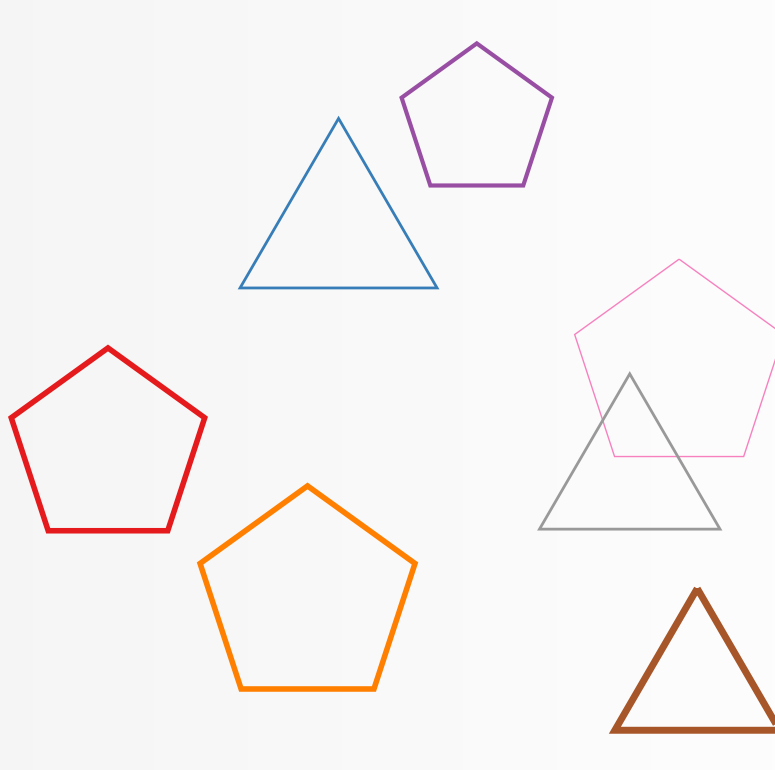[{"shape": "pentagon", "thickness": 2, "radius": 0.66, "center": [0.139, 0.417]}, {"shape": "triangle", "thickness": 1, "radius": 0.73, "center": [0.437, 0.699]}, {"shape": "pentagon", "thickness": 1.5, "radius": 0.51, "center": [0.615, 0.842]}, {"shape": "pentagon", "thickness": 2, "radius": 0.73, "center": [0.397, 0.223]}, {"shape": "triangle", "thickness": 2.5, "radius": 0.61, "center": [0.9, 0.113]}, {"shape": "pentagon", "thickness": 0.5, "radius": 0.71, "center": [0.876, 0.522]}, {"shape": "triangle", "thickness": 1, "radius": 0.67, "center": [0.813, 0.38]}]